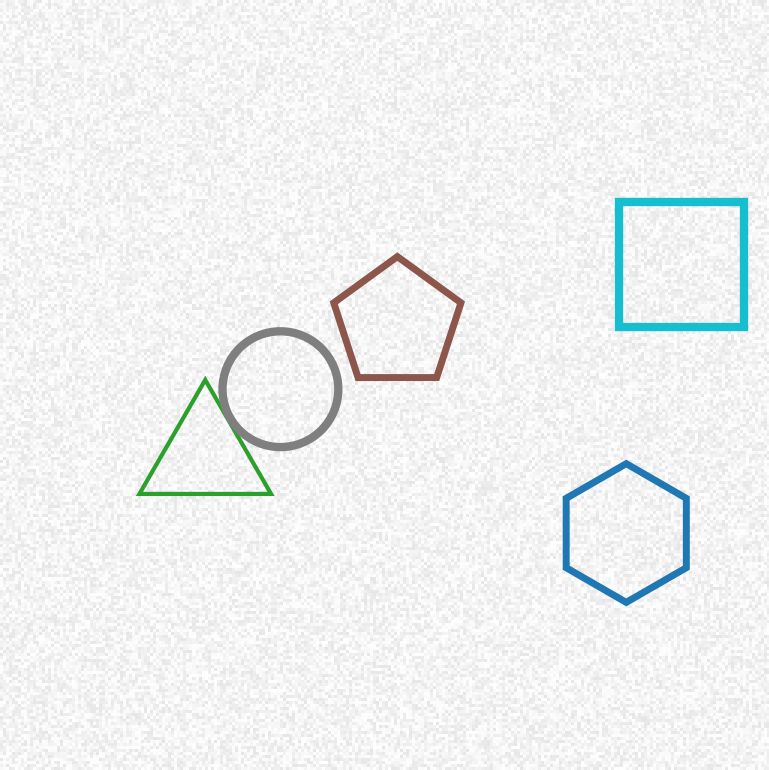[{"shape": "hexagon", "thickness": 2.5, "radius": 0.45, "center": [0.813, 0.308]}, {"shape": "triangle", "thickness": 1.5, "radius": 0.49, "center": [0.267, 0.408]}, {"shape": "pentagon", "thickness": 2.5, "radius": 0.43, "center": [0.516, 0.58]}, {"shape": "circle", "thickness": 3, "radius": 0.38, "center": [0.364, 0.495]}, {"shape": "square", "thickness": 3, "radius": 0.41, "center": [0.885, 0.656]}]